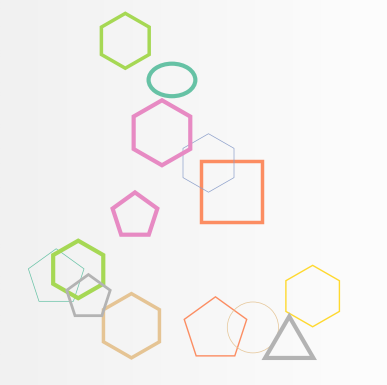[{"shape": "oval", "thickness": 3, "radius": 0.3, "center": [0.444, 0.792]}, {"shape": "pentagon", "thickness": 0.5, "radius": 0.38, "center": [0.145, 0.278]}, {"shape": "square", "thickness": 2.5, "radius": 0.4, "center": [0.598, 0.501]}, {"shape": "pentagon", "thickness": 1, "radius": 0.42, "center": [0.556, 0.144]}, {"shape": "hexagon", "thickness": 0.5, "radius": 0.38, "center": [0.538, 0.577]}, {"shape": "hexagon", "thickness": 3, "radius": 0.42, "center": [0.418, 0.655]}, {"shape": "pentagon", "thickness": 3, "radius": 0.3, "center": [0.348, 0.44]}, {"shape": "hexagon", "thickness": 3, "radius": 0.37, "center": [0.202, 0.3]}, {"shape": "hexagon", "thickness": 2.5, "radius": 0.36, "center": [0.323, 0.894]}, {"shape": "hexagon", "thickness": 1, "radius": 0.4, "center": [0.807, 0.231]}, {"shape": "circle", "thickness": 0.5, "radius": 0.33, "center": [0.653, 0.15]}, {"shape": "hexagon", "thickness": 2.5, "radius": 0.42, "center": [0.339, 0.154]}, {"shape": "pentagon", "thickness": 2, "radius": 0.3, "center": [0.228, 0.228]}, {"shape": "triangle", "thickness": 3, "radius": 0.36, "center": [0.746, 0.106]}]